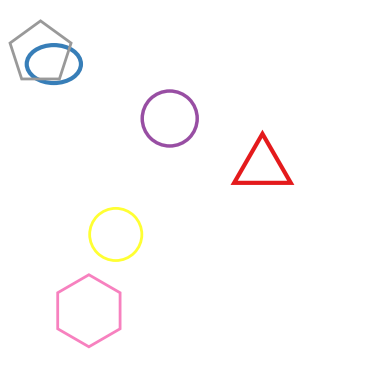[{"shape": "triangle", "thickness": 3, "radius": 0.42, "center": [0.682, 0.568]}, {"shape": "oval", "thickness": 3, "radius": 0.35, "center": [0.14, 0.834]}, {"shape": "circle", "thickness": 2.5, "radius": 0.36, "center": [0.441, 0.692]}, {"shape": "circle", "thickness": 2, "radius": 0.34, "center": [0.301, 0.391]}, {"shape": "hexagon", "thickness": 2, "radius": 0.47, "center": [0.231, 0.193]}, {"shape": "pentagon", "thickness": 2, "radius": 0.42, "center": [0.105, 0.862]}]